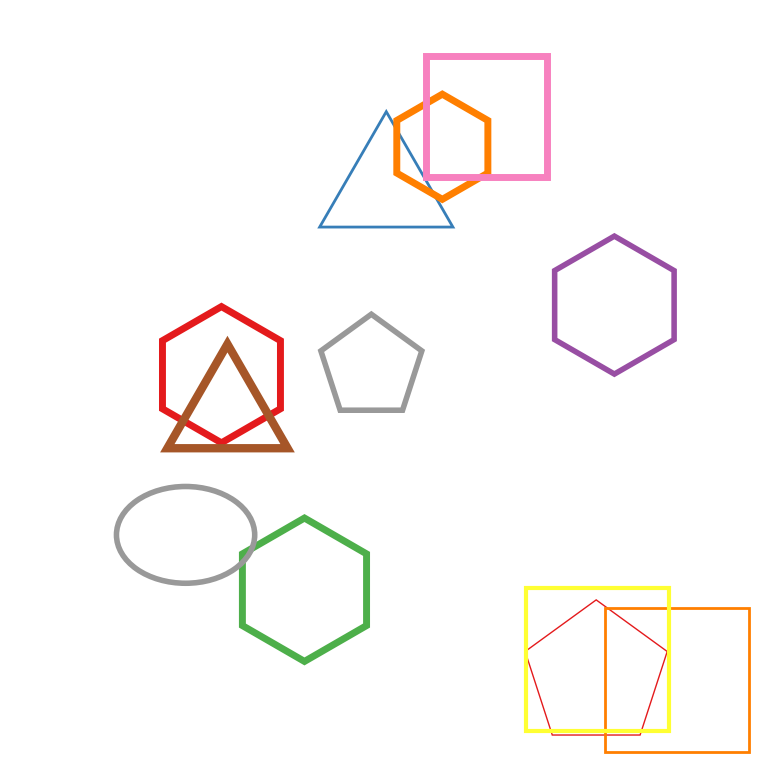[{"shape": "pentagon", "thickness": 0.5, "radius": 0.49, "center": [0.774, 0.124]}, {"shape": "hexagon", "thickness": 2.5, "radius": 0.44, "center": [0.288, 0.513]}, {"shape": "triangle", "thickness": 1, "radius": 0.5, "center": [0.502, 0.755]}, {"shape": "hexagon", "thickness": 2.5, "radius": 0.47, "center": [0.395, 0.234]}, {"shape": "hexagon", "thickness": 2, "radius": 0.45, "center": [0.798, 0.604]}, {"shape": "square", "thickness": 1, "radius": 0.47, "center": [0.879, 0.117]}, {"shape": "hexagon", "thickness": 2.5, "radius": 0.34, "center": [0.574, 0.809]}, {"shape": "square", "thickness": 1.5, "radius": 0.47, "center": [0.776, 0.144]}, {"shape": "triangle", "thickness": 3, "radius": 0.45, "center": [0.295, 0.463]}, {"shape": "square", "thickness": 2.5, "radius": 0.39, "center": [0.632, 0.848]}, {"shape": "oval", "thickness": 2, "radius": 0.45, "center": [0.241, 0.305]}, {"shape": "pentagon", "thickness": 2, "radius": 0.34, "center": [0.482, 0.523]}]